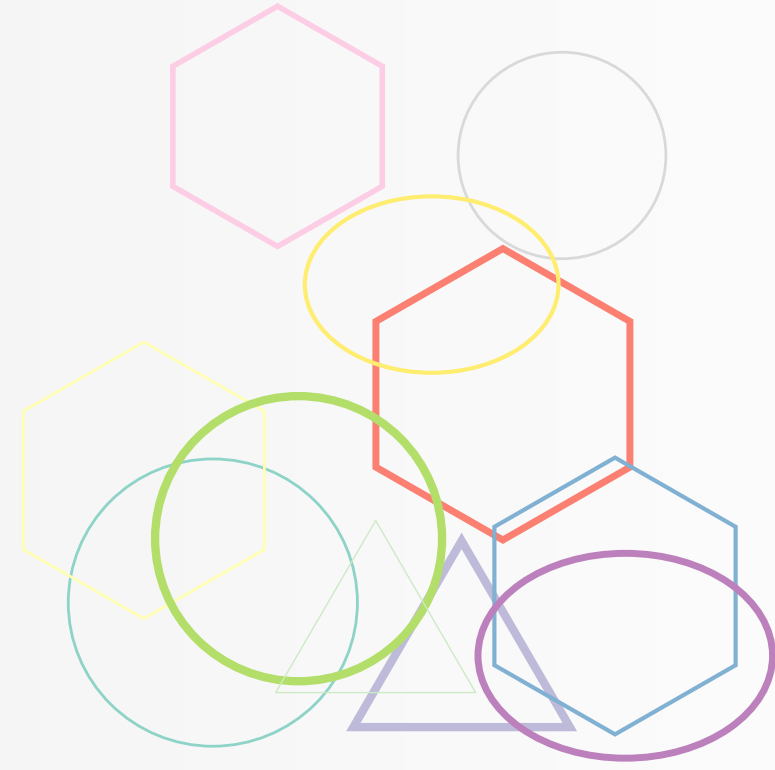[{"shape": "circle", "thickness": 1, "radius": 0.93, "center": [0.275, 0.217]}, {"shape": "hexagon", "thickness": 1, "radius": 0.9, "center": [0.186, 0.376]}, {"shape": "triangle", "thickness": 3, "radius": 0.81, "center": [0.596, 0.136]}, {"shape": "hexagon", "thickness": 2.5, "radius": 0.95, "center": [0.649, 0.488]}, {"shape": "hexagon", "thickness": 1.5, "radius": 0.9, "center": [0.794, 0.226]}, {"shape": "circle", "thickness": 3, "radius": 0.93, "center": [0.385, 0.3]}, {"shape": "hexagon", "thickness": 2, "radius": 0.78, "center": [0.358, 0.836]}, {"shape": "circle", "thickness": 1, "radius": 0.67, "center": [0.725, 0.798]}, {"shape": "oval", "thickness": 2.5, "radius": 0.95, "center": [0.807, 0.148]}, {"shape": "triangle", "thickness": 0.5, "radius": 0.74, "center": [0.485, 0.175]}, {"shape": "oval", "thickness": 1.5, "radius": 0.82, "center": [0.557, 0.63]}]